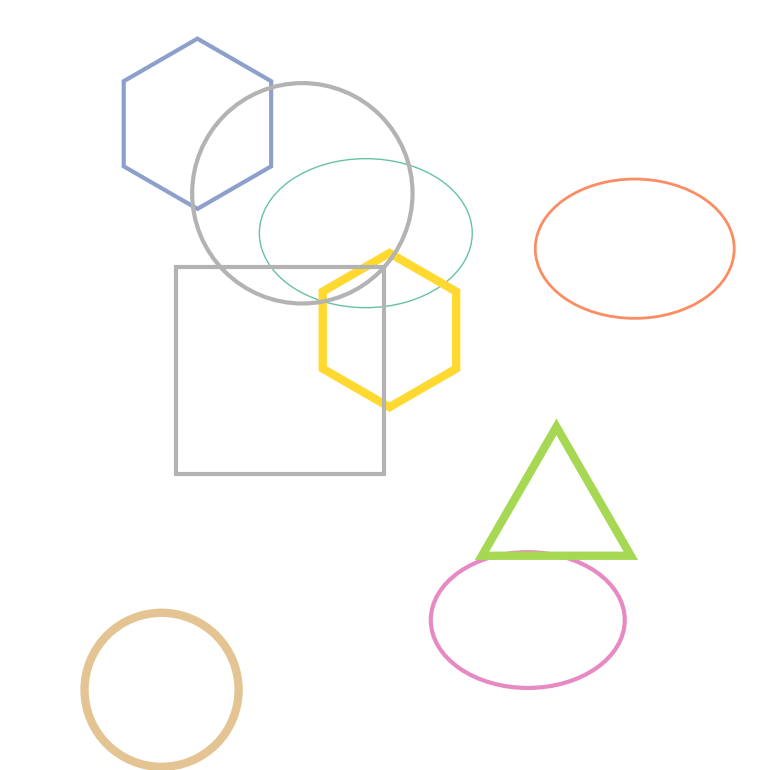[{"shape": "oval", "thickness": 0.5, "radius": 0.69, "center": [0.475, 0.697]}, {"shape": "oval", "thickness": 1, "radius": 0.65, "center": [0.824, 0.677]}, {"shape": "hexagon", "thickness": 1.5, "radius": 0.55, "center": [0.256, 0.839]}, {"shape": "oval", "thickness": 1.5, "radius": 0.63, "center": [0.685, 0.195]}, {"shape": "triangle", "thickness": 3, "radius": 0.56, "center": [0.723, 0.334]}, {"shape": "hexagon", "thickness": 3, "radius": 0.5, "center": [0.506, 0.571]}, {"shape": "circle", "thickness": 3, "radius": 0.5, "center": [0.21, 0.104]}, {"shape": "circle", "thickness": 1.5, "radius": 0.72, "center": [0.393, 0.749]}, {"shape": "square", "thickness": 1.5, "radius": 0.67, "center": [0.364, 0.519]}]